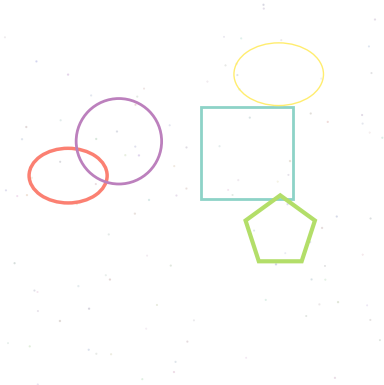[{"shape": "square", "thickness": 2, "radius": 0.6, "center": [0.641, 0.603]}, {"shape": "oval", "thickness": 2.5, "radius": 0.51, "center": [0.177, 0.544]}, {"shape": "pentagon", "thickness": 3, "radius": 0.47, "center": [0.728, 0.398]}, {"shape": "circle", "thickness": 2, "radius": 0.55, "center": [0.309, 0.633]}, {"shape": "oval", "thickness": 1, "radius": 0.58, "center": [0.724, 0.807]}]